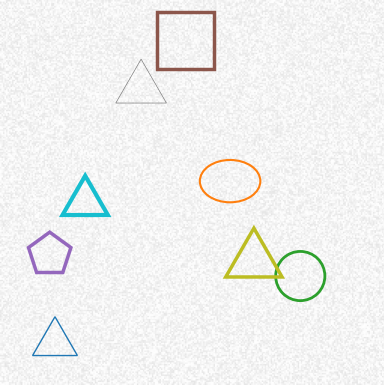[{"shape": "triangle", "thickness": 1, "radius": 0.34, "center": [0.143, 0.11]}, {"shape": "oval", "thickness": 1.5, "radius": 0.39, "center": [0.598, 0.53]}, {"shape": "circle", "thickness": 2, "radius": 0.32, "center": [0.78, 0.283]}, {"shape": "pentagon", "thickness": 2.5, "radius": 0.29, "center": [0.129, 0.339]}, {"shape": "square", "thickness": 2.5, "radius": 0.37, "center": [0.483, 0.894]}, {"shape": "triangle", "thickness": 0.5, "radius": 0.38, "center": [0.366, 0.77]}, {"shape": "triangle", "thickness": 2.5, "radius": 0.42, "center": [0.659, 0.323]}, {"shape": "triangle", "thickness": 3, "radius": 0.34, "center": [0.221, 0.475]}]